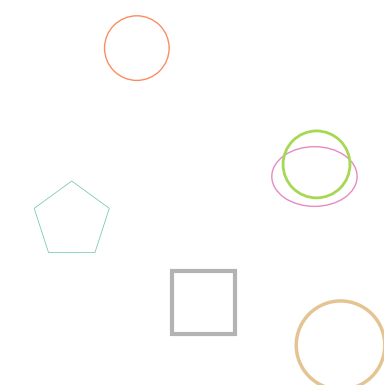[{"shape": "pentagon", "thickness": 0.5, "radius": 0.51, "center": [0.186, 0.427]}, {"shape": "circle", "thickness": 1, "radius": 0.42, "center": [0.355, 0.875]}, {"shape": "oval", "thickness": 1, "radius": 0.55, "center": [0.817, 0.541]}, {"shape": "circle", "thickness": 2, "radius": 0.43, "center": [0.822, 0.573]}, {"shape": "circle", "thickness": 2.5, "radius": 0.58, "center": [0.884, 0.103]}, {"shape": "square", "thickness": 3, "radius": 0.41, "center": [0.529, 0.213]}]